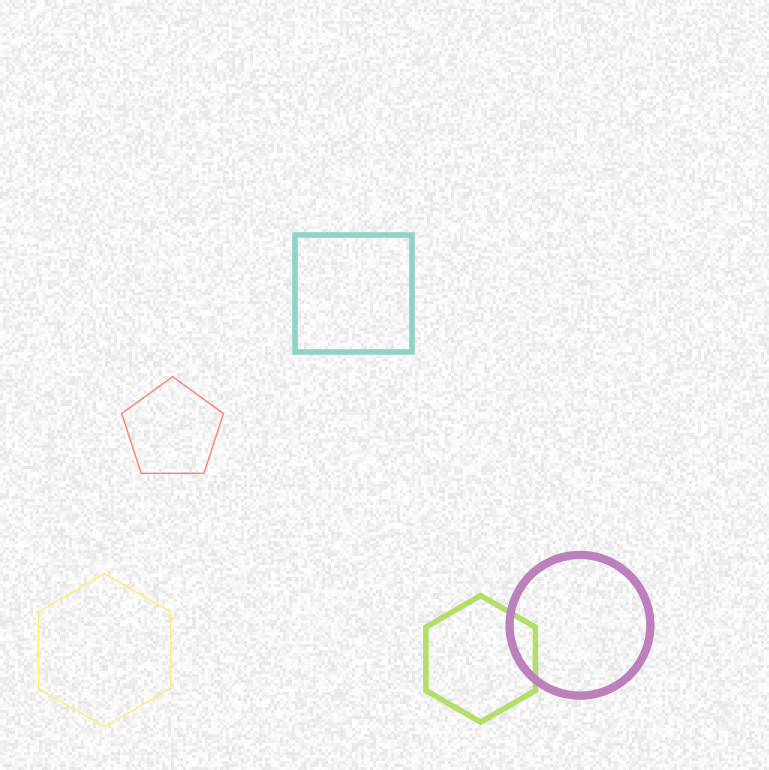[{"shape": "square", "thickness": 2, "radius": 0.38, "center": [0.459, 0.619]}, {"shape": "pentagon", "thickness": 0.5, "radius": 0.35, "center": [0.224, 0.441]}, {"shape": "hexagon", "thickness": 2, "radius": 0.41, "center": [0.624, 0.144]}, {"shape": "circle", "thickness": 3, "radius": 0.46, "center": [0.753, 0.188]}, {"shape": "hexagon", "thickness": 0.5, "radius": 0.5, "center": [0.136, 0.156]}]